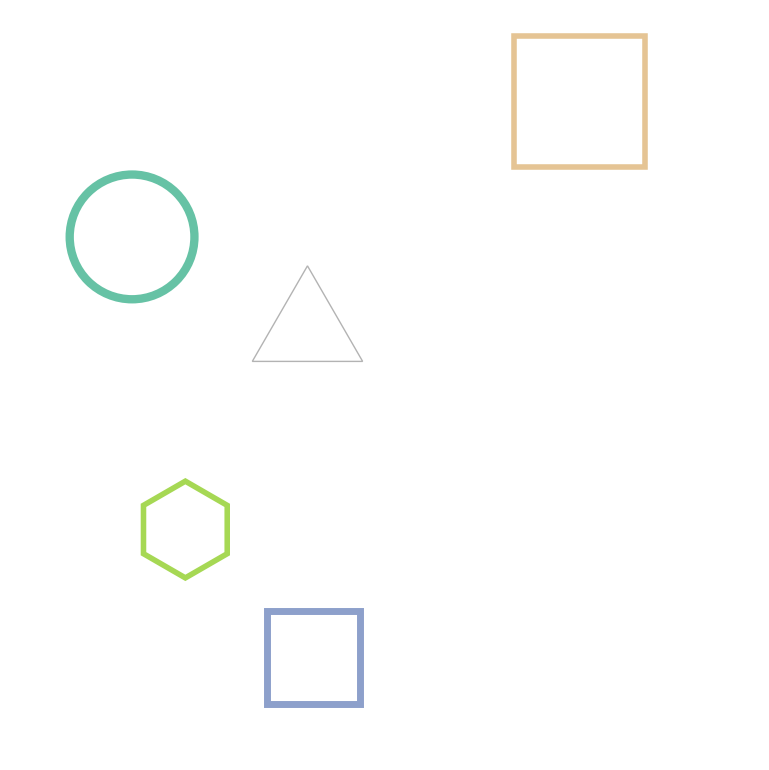[{"shape": "circle", "thickness": 3, "radius": 0.4, "center": [0.172, 0.692]}, {"shape": "square", "thickness": 2.5, "radius": 0.3, "center": [0.407, 0.146]}, {"shape": "hexagon", "thickness": 2, "radius": 0.31, "center": [0.241, 0.312]}, {"shape": "square", "thickness": 2, "radius": 0.43, "center": [0.753, 0.868]}, {"shape": "triangle", "thickness": 0.5, "radius": 0.41, "center": [0.399, 0.572]}]